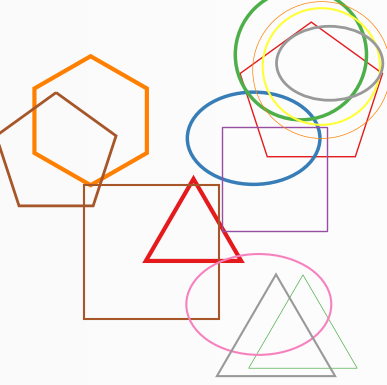[{"shape": "triangle", "thickness": 3, "radius": 0.71, "center": [0.499, 0.393]}, {"shape": "pentagon", "thickness": 1, "radius": 0.97, "center": [0.803, 0.749]}, {"shape": "oval", "thickness": 2.5, "radius": 0.86, "center": [0.655, 0.641]}, {"shape": "circle", "thickness": 2.5, "radius": 0.85, "center": [0.776, 0.858]}, {"shape": "triangle", "thickness": 0.5, "radius": 0.81, "center": [0.782, 0.124]}, {"shape": "square", "thickness": 1, "radius": 0.68, "center": [0.709, 0.535]}, {"shape": "hexagon", "thickness": 3, "radius": 0.84, "center": [0.234, 0.686]}, {"shape": "circle", "thickness": 0.5, "radius": 0.89, "center": [0.83, 0.818]}, {"shape": "circle", "thickness": 1.5, "radius": 0.76, "center": [0.829, 0.827]}, {"shape": "square", "thickness": 1.5, "radius": 0.87, "center": [0.391, 0.344]}, {"shape": "pentagon", "thickness": 2, "radius": 0.81, "center": [0.145, 0.597]}, {"shape": "oval", "thickness": 1.5, "radius": 0.94, "center": [0.668, 0.209]}, {"shape": "oval", "thickness": 2, "radius": 0.69, "center": [0.851, 0.836]}, {"shape": "triangle", "thickness": 1.5, "radius": 0.88, "center": [0.712, 0.111]}]